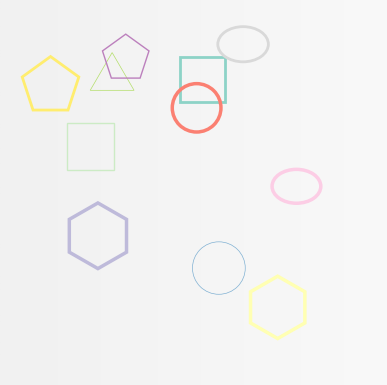[{"shape": "square", "thickness": 2, "radius": 0.29, "center": [0.522, 0.794]}, {"shape": "hexagon", "thickness": 2.5, "radius": 0.4, "center": [0.717, 0.202]}, {"shape": "hexagon", "thickness": 2.5, "radius": 0.43, "center": [0.253, 0.388]}, {"shape": "circle", "thickness": 2.5, "radius": 0.31, "center": [0.507, 0.72]}, {"shape": "circle", "thickness": 0.5, "radius": 0.34, "center": [0.565, 0.304]}, {"shape": "triangle", "thickness": 0.5, "radius": 0.33, "center": [0.289, 0.798]}, {"shape": "oval", "thickness": 2.5, "radius": 0.31, "center": [0.765, 0.516]}, {"shape": "oval", "thickness": 2, "radius": 0.33, "center": [0.627, 0.885]}, {"shape": "pentagon", "thickness": 1, "radius": 0.32, "center": [0.324, 0.848]}, {"shape": "square", "thickness": 1, "radius": 0.3, "center": [0.234, 0.62]}, {"shape": "pentagon", "thickness": 2, "radius": 0.38, "center": [0.13, 0.776]}]